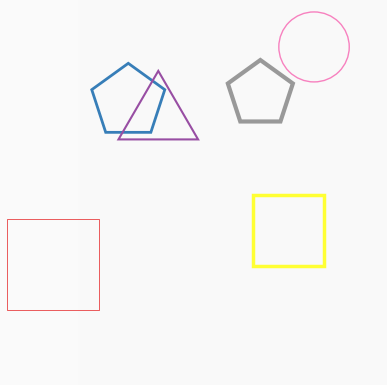[{"shape": "square", "thickness": 0.5, "radius": 0.59, "center": [0.137, 0.313]}, {"shape": "pentagon", "thickness": 2, "radius": 0.5, "center": [0.331, 0.736]}, {"shape": "triangle", "thickness": 1.5, "radius": 0.59, "center": [0.408, 0.697]}, {"shape": "square", "thickness": 2.5, "radius": 0.46, "center": [0.744, 0.401]}, {"shape": "circle", "thickness": 1, "radius": 0.45, "center": [0.81, 0.878]}, {"shape": "pentagon", "thickness": 3, "radius": 0.44, "center": [0.672, 0.756]}]